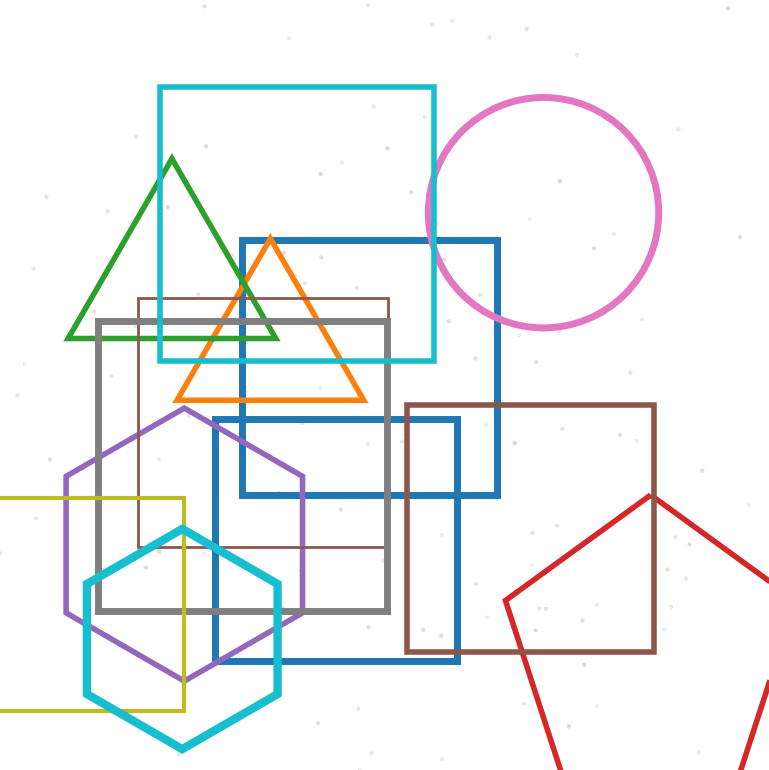[{"shape": "square", "thickness": 2.5, "radius": 0.83, "center": [0.48, 0.522]}, {"shape": "square", "thickness": 2.5, "radius": 0.79, "center": [0.436, 0.299]}, {"shape": "triangle", "thickness": 2, "radius": 0.7, "center": [0.351, 0.55]}, {"shape": "triangle", "thickness": 2, "radius": 0.78, "center": [0.223, 0.638]}, {"shape": "pentagon", "thickness": 2, "radius": 0.99, "center": [0.845, 0.159]}, {"shape": "hexagon", "thickness": 2, "radius": 0.89, "center": [0.239, 0.293]}, {"shape": "square", "thickness": 1, "radius": 0.81, "center": [0.342, 0.451]}, {"shape": "square", "thickness": 2, "radius": 0.8, "center": [0.689, 0.314]}, {"shape": "circle", "thickness": 2.5, "radius": 0.75, "center": [0.706, 0.724]}, {"shape": "square", "thickness": 2.5, "radius": 0.94, "center": [0.315, 0.395]}, {"shape": "square", "thickness": 1.5, "radius": 0.69, "center": [0.101, 0.215]}, {"shape": "hexagon", "thickness": 3, "radius": 0.71, "center": [0.237, 0.17]}, {"shape": "square", "thickness": 2, "radius": 0.89, "center": [0.385, 0.709]}]